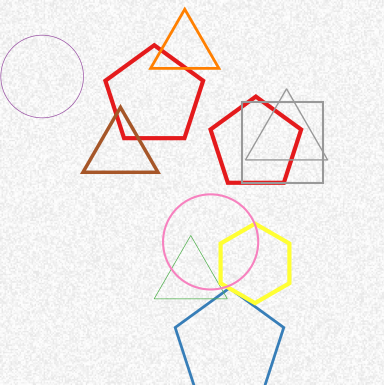[{"shape": "pentagon", "thickness": 3, "radius": 0.67, "center": [0.401, 0.749]}, {"shape": "pentagon", "thickness": 3, "radius": 0.62, "center": [0.665, 0.625]}, {"shape": "pentagon", "thickness": 2, "radius": 0.74, "center": [0.596, 0.103]}, {"shape": "triangle", "thickness": 0.5, "radius": 0.55, "center": [0.495, 0.279]}, {"shape": "circle", "thickness": 0.5, "radius": 0.54, "center": [0.109, 0.801]}, {"shape": "triangle", "thickness": 2, "radius": 0.51, "center": [0.48, 0.874]}, {"shape": "hexagon", "thickness": 3, "radius": 0.52, "center": [0.662, 0.316]}, {"shape": "triangle", "thickness": 2.5, "radius": 0.56, "center": [0.313, 0.609]}, {"shape": "circle", "thickness": 1.5, "radius": 0.62, "center": [0.547, 0.372]}, {"shape": "square", "thickness": 1.5, "radius": 0.53, "center": [0.733, 0.63]}, {"shape": "triangle", "thickness": 1, "radius": 0.62, "center": [0.744, 0.646]}]